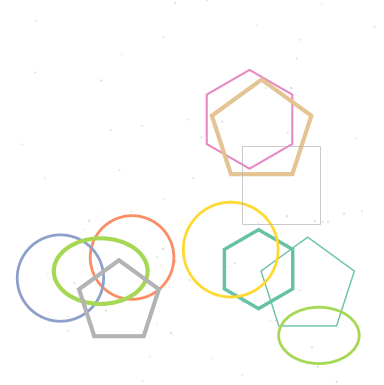[{"shape": "hexagon", "thickness": 2.5, "radius": 0.51, "center": [0.672, 0.301]}, {"shape": "pentagon", "thickness": 1, "radius": 0.64, "center": [0.799, 0.257]}, {"shape": "circle", "thickness": 2, "radius": 0.54, "center": [0.343, 0.331]}, {"shape": "circle", "thickness": 2, "radius": 0.56, "center": [0.157, 0.278]}, {"shape": "hexagon", "thickness": 1.5, "radius": 0.64, "center": [0.648, 0.69]}, {"shape": "oval", "thickness": 2, "radius": 0.52, "center": [0.828, 0.129]}, {"shape": "oval", "thickness": 3, "radius": 0.61, "center": [0.261, 0.296]}, {"shape": "circle", "thickness": 2, "radius": 0.62, "center": [0.599, 0.352]}, {"shape": "pentagon", "thickness": 3, "radius": 0.68, "center": [0.68, 0.658]}, {"shape": "pentagon", "thickness": 3, "radius": 0.55, "center": [0.309, 0.215]}, {"shape": "square", "thickness": 0.5, "radius": 0.51, "center": [0.73, 0.519]}]